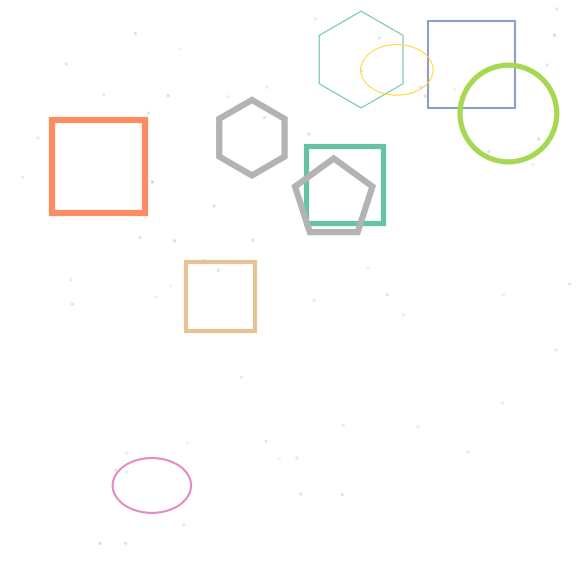[{"shape": "square", "thickness": 2.5, "radius": 0.33, "center": [0.597, 0.68]}, {"shape": "hexagon", "thickness": 0.5, "radius": 0.42, "center": [0.625, 0.896]}, {"shape": "square", "thickness": 3, "radius": 0.4, "center": [0.17, 0.711]}, {"shape": "square", "thickness": 1, "radius": 0.38, "center": [0.816, 0.888]}, {"shape": "oval", "thickness": 1, "radius": 0.34, "center": [0.263, 0.158]}, {"shape": "circle", "thickness": 2.5, "radius": 0.42, "center": [0.88, 0.803]}, {"shape": "oval", "thickness": 0.5, "radius": 0.31, "center": [0.687, 0.878]}, {"shape": "square", "thickness": 2, "radius": 0.3, "center": [0.381, 0.485]}, {"shape": "hexagon", "thickness": 3, "radius": 0.33, "center": [0.436, 0.761]}, {"shape": "pentagon", "thickness": 3, "radius": 0.35, "center": [0.578, 0.654]}]